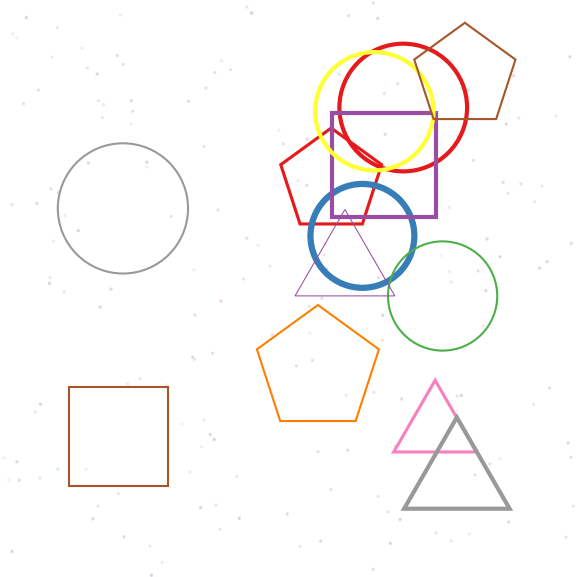[{"shape": "pentagon", "thickness": 1.5, "radius": 0.46, "center": [0.573, 0.686]}, {"shape": "circle", "thickness": 2, "radius": 0.55, "center": [0.698, 0.813]}, {"shape": "circle", "thickness": 3, "radius": 0.45, "center": [0.628, 0.591]}, {"shape": "circle", "thickness": 1, "radius": 0.47, "center": [0.766, 0.487]}, {"shape": "triangle", "thickness": 0.5, "radius": 0.5, "center": [0.597, 0.537]}, {"shape": "square", "thickness": 2, "radius": 0.45, "center": [0.665, 0.713]}, {"shape": "pentagon", "thickness": 1, "radius": 0.56, "center": [0.551, 0.36]}, {"shape": "circle", "thickness": 2, "radius": 0.51, "center": [0.648, 0.807]}, {"shape": "pentagon", "thickness": 1, "radius": 0.46, "center": [0.805, 0.868]}, {"shape": "square", "thickness": 1, "radius": 0.43, "center": [0.205, 0.243]}, {"shape": "triangle", "thickness": 1.5, "radius": 0.41, "center": [0.753, 0.258]}, {"shape": "circle", "thickness": 1, "radius": 0.56, "center": [0.213, 0.638]}, {"shape": "triangle", "thickness": 2, "radius": 0.53, "center": [0.791, 0.171]}]